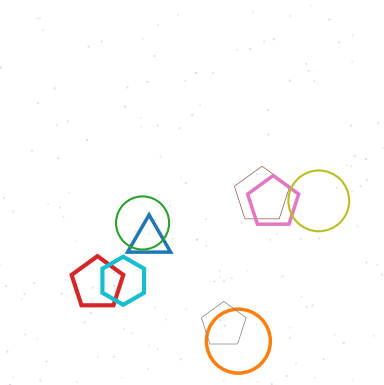[{"shape": "triangle", "thickness": 2.5, "radius": 0.32, "center": [0.387, 0.377]}, {"shape": "circle", "thickness": 2.5, "radius": 0.42, "center": [0.619, 0.114]}, {"shape": "circle", "thickness": 1.5, "radius": 0.34, "center": [0.37, 0.421]}, {"shape": "pentagon", "thickness": 3, "radius": 0.35, "center": [0.253, 0.264]}, {"shape": "pentagon", "thickness": 0.5, "radius": 0.38, "center": [0.681, 0.493]}, {"shape": "pentagon", "thickness": 2.5, "radius": 0.35, "center": [0.71, 0.474]}, {"shape": "pentagon", "thickness": 0.5, "radius": 0.31, "center": [0.581, 0.156]}, {"shape": "circle", "thickness": 1.5, "radius": 0.39, "center": [0.828, 0.478]}, {"shape": "hexagon", "thickness": 3, "radius": 0.31, "center": [0.32, 0.271]}]